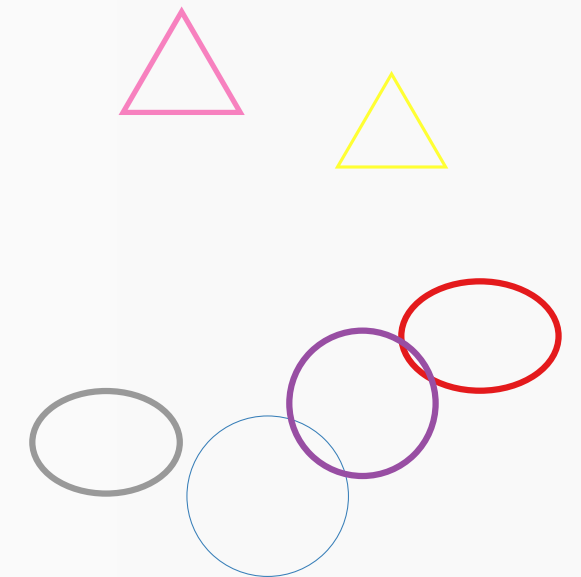[{"shape": "oval", "thickness": 3, "radius": 0.68, "center": [0.826, 0.417]}, {"shape": "circle", "thickness": 0.5, "radius": 0.69, "center": [0.461, 0.14]}, {"shape": "circle", "thickness": 3, "radius": 0.63, "center": [0.624, 0.301]}, {"shape": "triangle", "thickness": 1.5, "radius": 0.54, "center": [0.674, 0.764]}, {"shape": "triangle", "thickness": 2.5, "radius": 0.58, "center": [0.313, 0.863]}, {"shape": "oval", "thickness": 3, "radius": 0.63, "center": [0.182, 0.233]}]